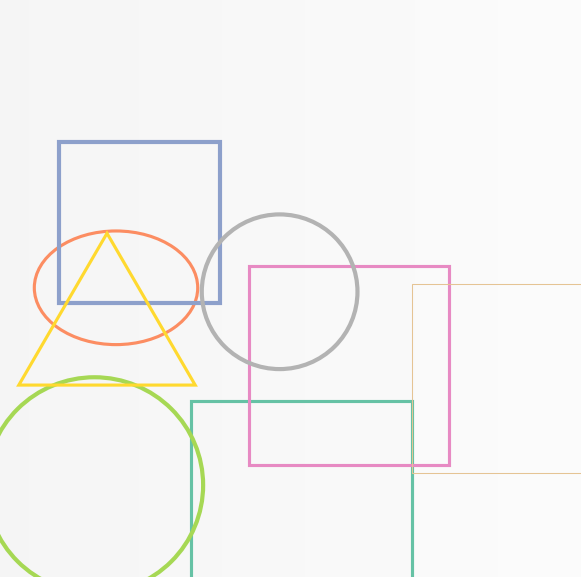[{"shape": "square", "thickness": 1.5, "radius": 0.95, "center": [0.518, 0.115]}, {"shape": "oval", "thickness": 1.5, "radius": 0.7, "center": [0.2, 0.501]}, {"shape": "square", "thickness": 2, "radius": 0.7, "center": [0.24, 0.614]}, {"shape": "square", "thickness": 1.5, "radius": 0.86, "center": [0.6, 0.367]}, {"shape": "circle", "thickness": 2, "radius": 0.93, "center": [0.163, 0.159]}, {"shape": "triangle", "thickness": 1.5, "radius": 0.88, "center": [0.184, 0.42]}, {"shape": "square", "thickness": 0.5, "radius": 0.82, "center": [0.872, 0.344]}, {"shape": "circle", "thickness": 2, "radius": 0.67, "center": [0.481, 0.494]}]